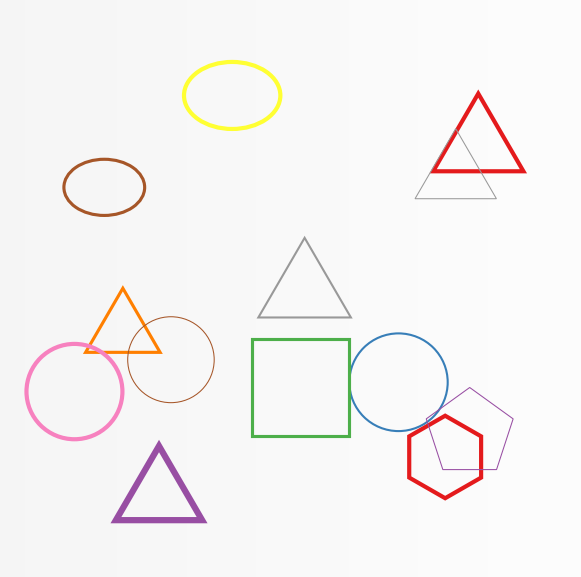[{"shape": "hexagon", "thickness": 2, "radius": 0.36, "center": [0.766, 0.208]}, {"shape": "triangle", "thickness": 2, "radius": 0.45, "center": [0.823, 0.747]}, {"shape": "circle", "thickness": 1, "radius": 0.42, "center": [0.686, 0.337]}, {"shape": "square", "thickness": 1.5, "radius": 0.42, "center": [0.517, 0.328]}, {"shape": "pentagon", "thickness": 0.5, "radius": 0.39, "center": [0.808, 0.25]}, {"shape": "triangle", "thickness": 3, "radius": 0.43, "center": [0.274, 0.141]}, {"shape": "triangle", "thickness": 1.5, "radius": 0.37, "center": [0.211, 0.426]}, {"shape": "oval", "thickness": 2, "radius": 0.41, "center": [0.399, 0.834]}, {"shape": "oval", "thickness": 1.5, "radius": 0.35, "center": [0.179, 0.675]}, {"shape": "circle", "thickness": 0.5, "radius": 0.37, "center": [0.294, 0.376]}, {"shape": "circle", "thickness": 2, "radius": 0.41, "center": [0.128, 0.321]}, {"shape": "triangle", "thickness": 0.5, "radius": 0.4, "center": [0.784, 0.695]}, {"shape": "triangle", "thickness": 1, "radius": 0.46, "center": [0.524, 0.495]}]